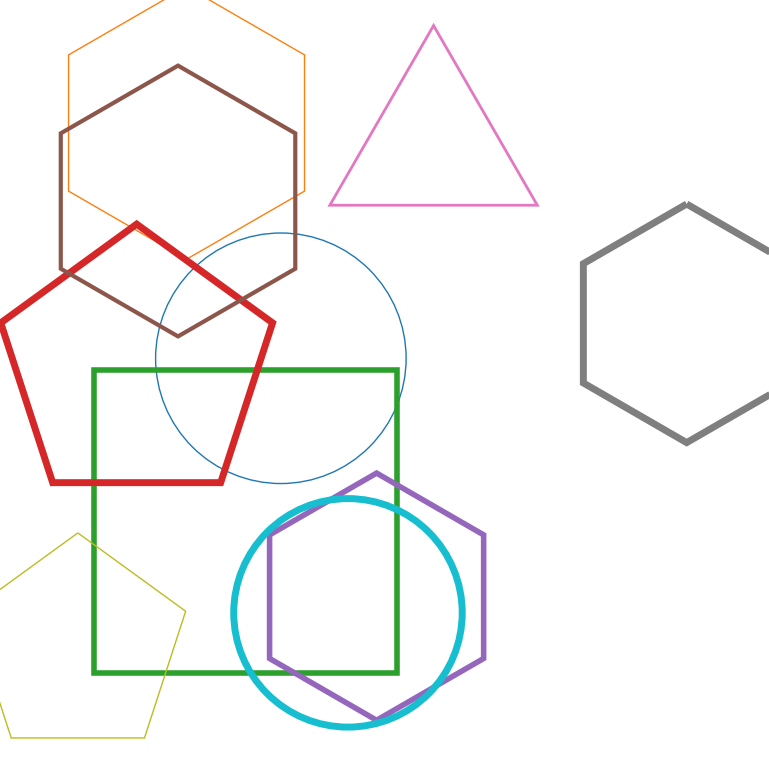[{"shape": "circle", "thickness": 0.5, "radius": 0.81, "center": [0.365, 0.535]}, {"shape": "hexagon", "thickness": 0.5, "radius": 0.88, "center": [0.242, 0.84]}, {"shape": "square", "thickness": 2, "radius": 0.98, "center": [0.319, 0.322]}, {"shape": "pentagon", "thickness": 2.5, "radius": 0.93, "center": [0.177, 0.523]}, {"shape": "hexagon", "thickness": 2, "radius": 0.8, "center": [0.489, 0.225]}, {"shape": "hexagon", "thickness": 1.5, "radius": 0.88, "center": [0.231, 0.739]}, {"shape": "triangle", "thickness": 1, "radius": 0.78, "center": [0.563, 0.811]}, {"shape": "hexagon", "thickness": 2.5, "radius": 0.77, "center": [0.892, 0.58]}, {"shape": "pentagon", "thickness": 0.5, "radius": 0.74, "center": [0.101, 0.161]}, {"shape": "circle", "thickness": 2.5, "radius": 0.74, "center": [0.452, 0.204]}]